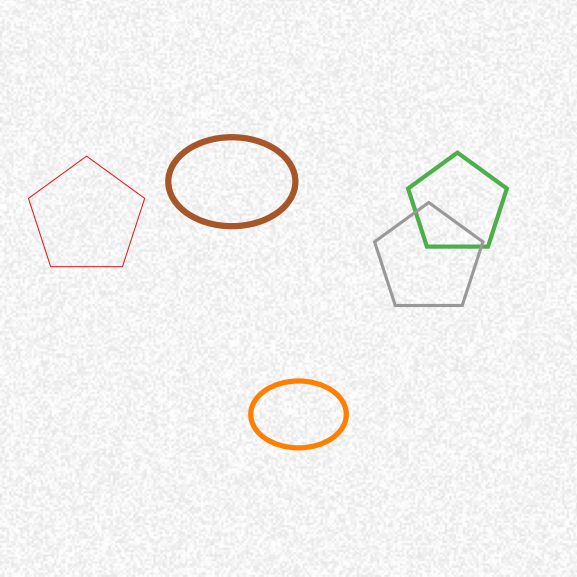[{"shape": "pentagon", "thickness": 0.5, "radius": 0.53, "center": [0.15, 0.623]}, {"shape": "pentagon", "thickness": 2, "radius": 0.45, "center": [0.792, 0.645]}, {"shape": "oval", "thickness": 2.5, "radius": 0.41, "center": [0.517, 0.282]}, {"shape": "oval", "thickness": 3, "radius": 0.55, "center": [0.401, 0.685]}, {"shape": "pentagon", "thickness": 1.5, "radius": 0.49, "center": [0.742, 0.55]}]